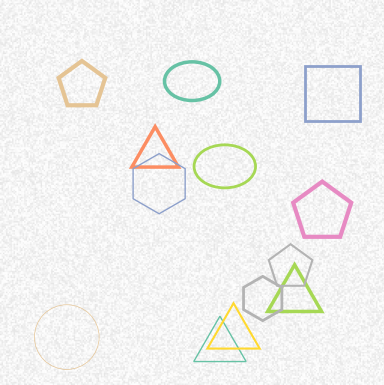[{"shape": "oval", "thickness": 2.5, "radius": 0.36, "center": [0.499, 0.789]}, {"shape": "triangle", "thickness": 1, "radius": 0.39, "center": [0.571, 0.1]}, {"shape": "triangle", "thickness": 2.5, "radius": 0.35, "center": [0.403, 0.601]}, {"shape": "square", "thickness": 2, "radius": 0.36, "center": [0.863, 0.756]}, {"shape": "hexagon", "thickness": 1, "radius": 0.39, "center": [0.413, 0.523]}, {"shape": "pentagon", "thickness": 3, "radius": 0.4, "center": [0.837, 0.449]}, {"shape": "oval", "thickness": 2, "radius": 0.4, "center": [0.584, 0.568]}, {"shape": "triangle", "thickness": 2.5, "radius": 0.4, "center": [0.765, 0.231]}, {"shape": "triangle", "thickness": 1.5, "radius": 0.39, "center": [0.607, 0.134]}, {"shape": "circle", "thickness": 0.5, "radius": 0.42, "center": [0.173, 0.124]}, {"shape": "pentagon", "thickness": 3, "radius": 0.32, "center": [0.213, 0.778]}, {"shape": "hexagon", "thickness": 2, "radius": 0.29, "center": [0.682, 0.225]}, {"shape": "pentagon", "thickness": 1.5, "radius": 0.3, "center": [0.755, 0.306]}]